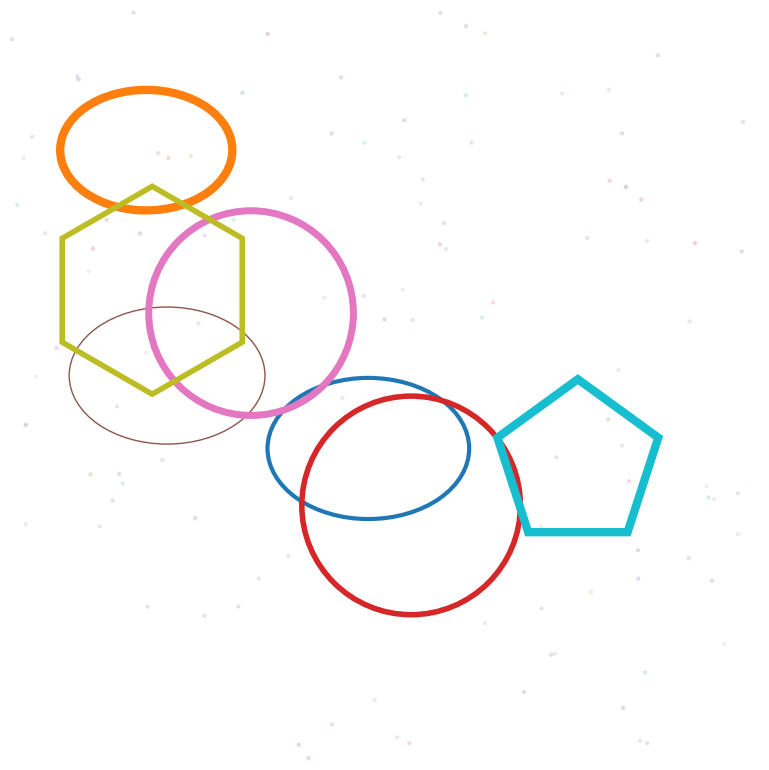[{"shape": "oval", "thickness": 1.5, "radius": 0.65, "center": [0.478, 0.418]}, {"shape": "oval", "thickness": 3, "radius": 0.56, "center": [0.19, 0.805]}, {"shape": "circle", "thickness": 2, "radius": 0.71, "center": [0.534, 0.344]}, {"shape": "oval", "thickness": 0.5, "radius": 0.64, "center": [0.217, 0.512]}, {"shape": "circle", "thickness": 2.5, "radius": 0.66, "center": [0.326, 0.593]}, {"shape": "hexagon", "thickness": 2, "radius": 0.67, "center": [0.198, 0.623]}, {"shape": "pentagon", "thickness": 3, "radius": 0.55, "center": [0.75, 0.398]}]